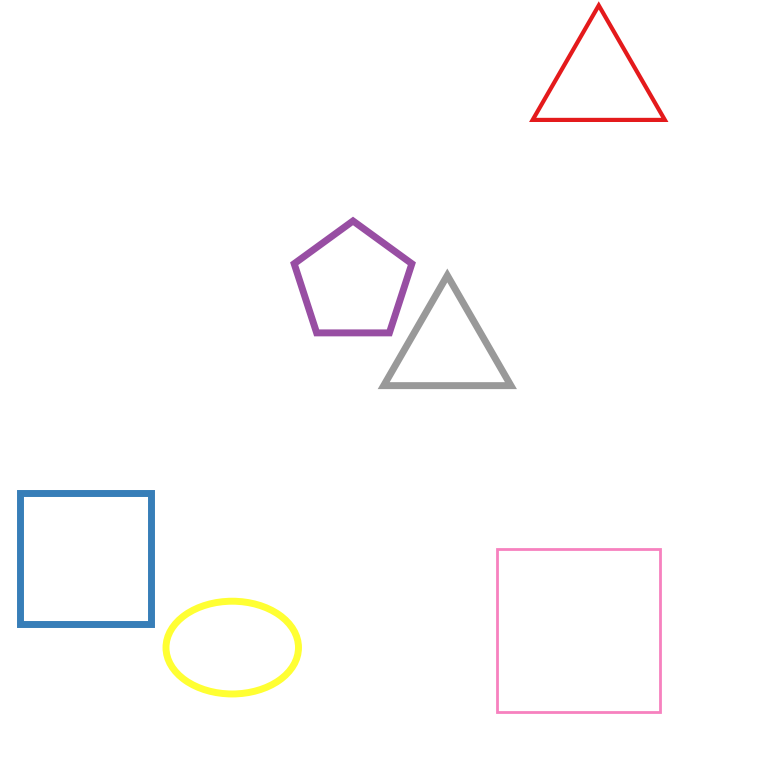[{"shape": "triangle", "thickness": 1.5, "radius": 0.5, "center": [0.778, 0.894]}, {"shape": "square", "thickness": 2.5, "radius": 0.43, "center": [0.111, 0.275]}, {"shape": "pentagon", "thickness": 2.5, "radius": 0.4, "center": [0.458, 0.633]}, {"shape": "oval", "thickness": 2.5, "radius": 0.43, "center": [0.302, 0.159]}, {"shape": "square", "thickness": 1, "radius": 0.53, "center": [0.752, 0.182]}, {"shape": "triangle", "thickness": 2.5, "radius": 0.48, "center": [0.581, 0.547]}]